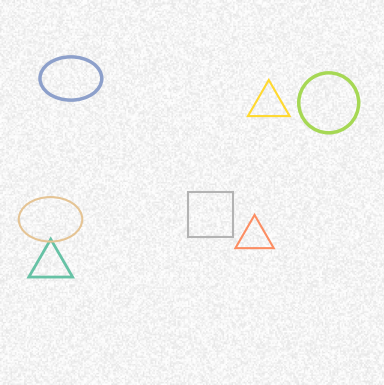[{"shape": "triangle", "thickness": 2, "radius": 0.33, "center": [0.132, 0.313]}, {"shape": "triangle", "thickness": 1.5, "radius": 0.29, "center": [0.661, 0.384]}, {"shape": "oval", "thickness": 2.5, "radius": 0.4, "center": [0.184, 0.796]}, {"shape": "circle", "thickness": 2.5, "radius": 0.39, "center": [0.854, 0.733]}, {"shape": "triangle", "thickness": 1.5, "radius": 0.31, "center": [0.698, 0.73]}, {"shape": "oval", "thickness": 1.5, "radius": 0.41, "center": [0.131, 0.43]}, {"shape": "square", "thickness": 1.5, "radius": 0.3, "center": [0.546, 0.443]}]